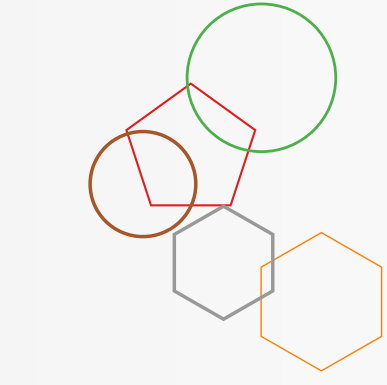[{"shape": "pentagon", "thickness": 1.5, "radius": 0.87, "center": [0.492, 0.608]}, {"shape": "circle", "thickness": 2, "radius": 0.96, "center": [0.675, 0.798]}, {"shape": "hexagon", "thickness": 1, "radius": 0.9, "center": [0.829, 0.216]}, {"shape": "circle", "thickness": 2.5, "radius": 0.68, "center": [0.369, 0.522]}, {"shape": "hexagon", "thickness": 2.5, "radius": 0.73, "center": [0.577, 0.318]}]